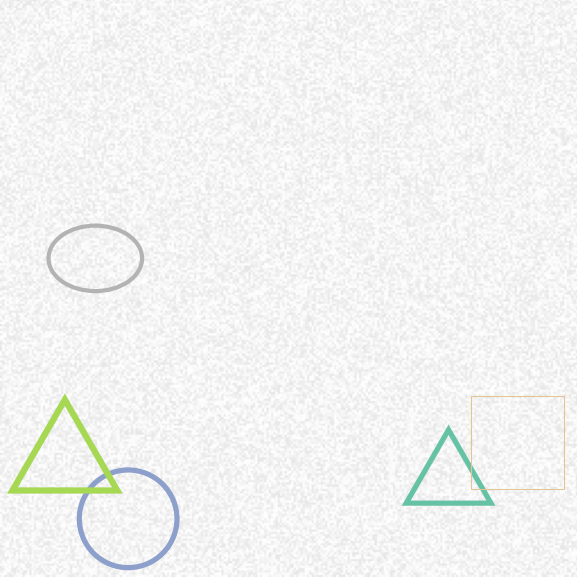[{"shape": "triangle", "thickness": 2.5, "radius": 0.42, "center": [0.777, 0.17]}, {"shape": "circle", "thickness": 2.5, "radius": 0.42, "center": [0.222, 0.101]}, {"shape": "triangle", "thickness": 3, "radius": 0.52, "center": [0.112, 0.202]}, {"shape": "square", "thickness": 0.5, "radius": 0.4, "center": [0.896, 0.233]}, {"shape": "oval", "thickness": 2, "radius": 0.41, "center": [0.165, 0.552]}]